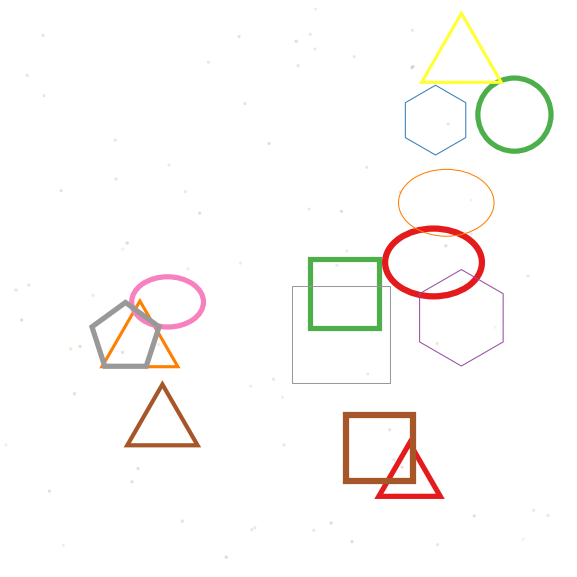[{"shape": "triangle", "thickness": 2.5, "radius": 0.31, "center": [0.709, 0.17]}, {"shape": "oval", "thickness": 3, "radius": 0.42, "center": [0.751, 0.545]}, {"shape": "hexagon", "thickness": 0.5, "radius": 0.3, "center": [0.754, 0.791]}, {"shape": "square", "thickness": 2.5, "radius": 0.3, "center": [0.597, 0.491]}, {"shape": "circle", "thickness": 2.5, "radius": 0.32, "center": [0.891, 0.801]}, {"shape": "hexagon", "thickness": 0.5, "radius": 0.42, "center": [0.799, 0.449]}, {"shape": "oval", "thickness": 0.5, "radius": 0.41, "center": [0.773, 0.648]}, {"shape": "triangle", "thickness": 1.5, "radius": 0.38, "center": [0.242, 0.402]}, {"shape": "triangle", "thickness": 1.5, "radius": 0.4, "center": [0.799, 0.896]}, {"shape": "square", "thickness": 3, "radius": 0.29, "center": [0.657, 0.223]}, {"shape": "triangle", "thickness": 2, "radius": 0.35, "center": [0.281, 0.263]}, {"shape": "oval", "thickness": 2.5, "radius": 0.31, "center": [0.29, 0.476]}, {"shape": "pentagon", "thickness": 2.5, "radius": 0.31, "center": [0.217, 0.414]}, {"shape": "square", "thickness": 0.5, "radius": 0.42, "center": [0.59, 0.42]}]